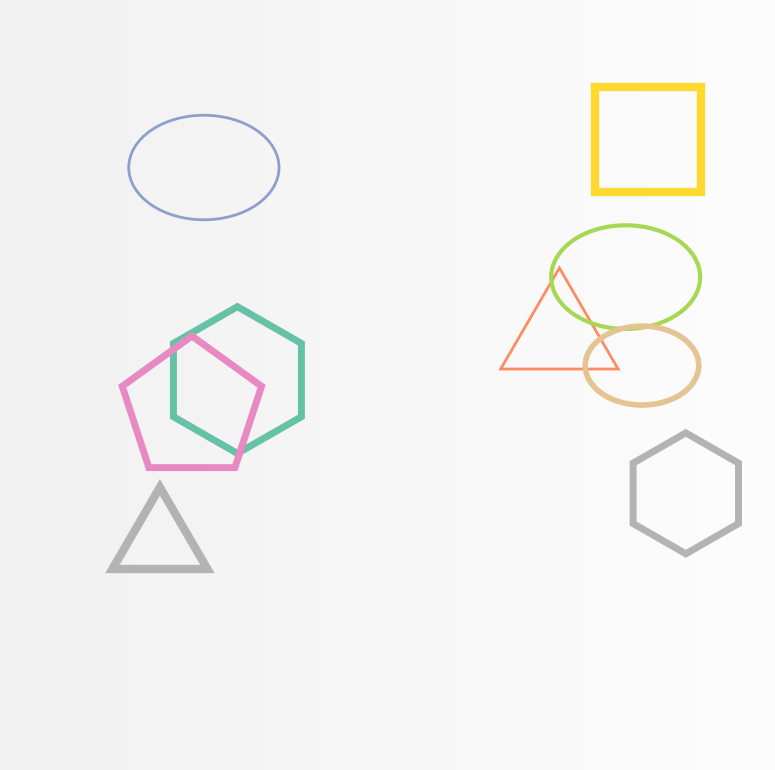[{"shape": "hexagon", "thickness": 2.5, "radius": 0.48, "center": [0.306, 0.506]}, {"shape": "triangle", "thickness": 1, "radius": 0.44, "center": [0.722, 0.564]}, {"shape": "oval", "thickness": 1, "radius": 0.48, "center": [0.263, 0.782]}, {"shape": "pentagon", "thickness": 2.5, "radius": 0.47, "center": [0.248, 0.469]}, {"shape": "oval", "thickness": 1.5, "radius": 0.48, "center": [0.807, 0.64]}, {"shape": "square", "thickness": 3, "radius": 0.34, "center": [0.836, 0.819]}, {"shape": "oval", "thickness": 2, "radius": 0.37, "center": [0.828, 0.525]}, {"shape": "hexagon", "thickness": 2.5, "radius": 0.39, "center": [0.885, 0.359]}, {"shape": "triangle", "thickness": 3, "radius": 0.35, "center": [0.206, 0.296]}]